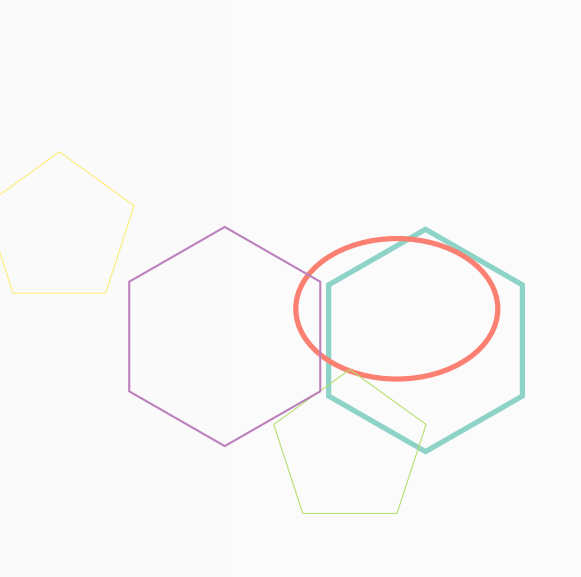[{"shape": "hexagon", "thickness": 2.5, "radius": 0.96, "center": [0.732, 0.41]}, {"shape": "oval", "thickness": 2.5, "radius": 0.87, "center": [0.683, 0.464]}, {"shape": "pentagon", "thickness": 0.5, "radius": 0.69, "center": [0.602, 0.222]}, {"shape": "hexagon", "thickness": 1, "radius": 0.95, "center": [0.387, 0.416]}, {"shape": "pentagon", "thickness": 0.5, "radius": 0.68, "center": [0.102, 0.601]}]